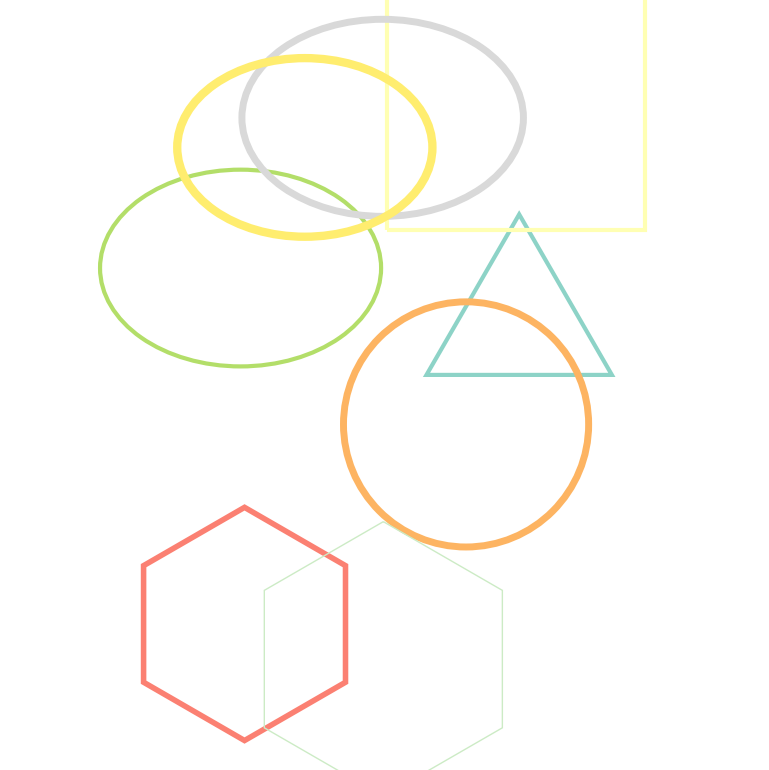[{"shape": "triangle", "thickness": 1.5, "radius": 0.69, "center": [0.674, 0.583]}, {"shape": "square", "thickness": 1.5, "radius": 0.84, "center": [0.67, 0.868]}, {"shape": "hexagon", "thickness": 2, "radius": 0.76, "center": [0.318, 0.19]}, {"shape": "circle", "thickness": 2.5, "radius": 0.8, "center": [0.605, 0.449]}, {"shape": "oval", "thickness": 1.5, "radius": 0.91, "center": [0.312, 0.652]}, {"shape": "oval", "thickness": 2.5, "radius": 0.91, "center": [0.497, 0.847]}, {"shape": "hexagon", "thickness": 0.5, "radius": 0.89, "center": [0.498, 0.144]}, {"shape": "oval", "thickness": 3, "radius": 0.83, "center": [0.396, 0.809]}]